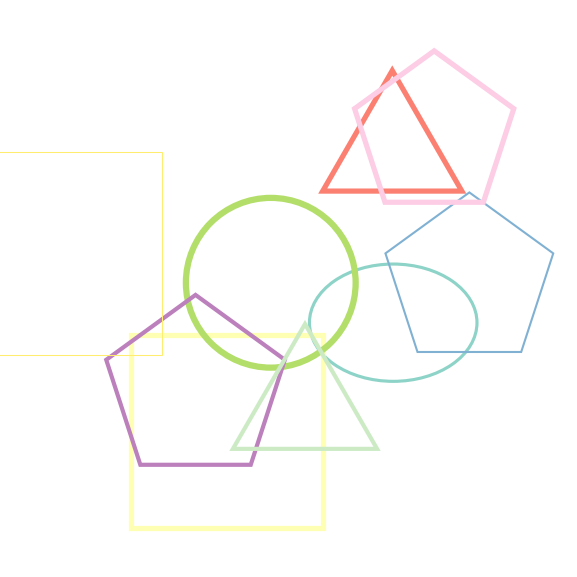[{"shape": "oval", "thickness": 1.5, "radius": 0.73, "center": [0.681, 0.44]}, {"shape": "square", "thickness": 2.5, "radius": 0.83, "center": [0.393, 0.252]}, {"shape": "triangle", "thickness": 2.5, "radius": 0.7, "center": [0.679, 0.738]}, {"shape": "pentagon", "thickness": 1, "radius": 0.76, "center": [0.813, 0.513]}, {"shape": "circle", "thickness": 3, "radius": 0.73, "center": [0.469, 0.51]}, {"shape": "pentagon", "thickness": 2.5, "radius": 0.72, "center": [0.752, 0.766]}, {"shape": "pentagon", "thickness": 2, "radius": 0.81, "center": [0.339, 0.326]}, {"shape": "triangle", "thickness": 2, "radius": 0.72, "center": [0.528, 0.294]}, {"shape": "square", "thickness": 0.5, "radius": 0.88, "center": [0.106, 0.56]}]